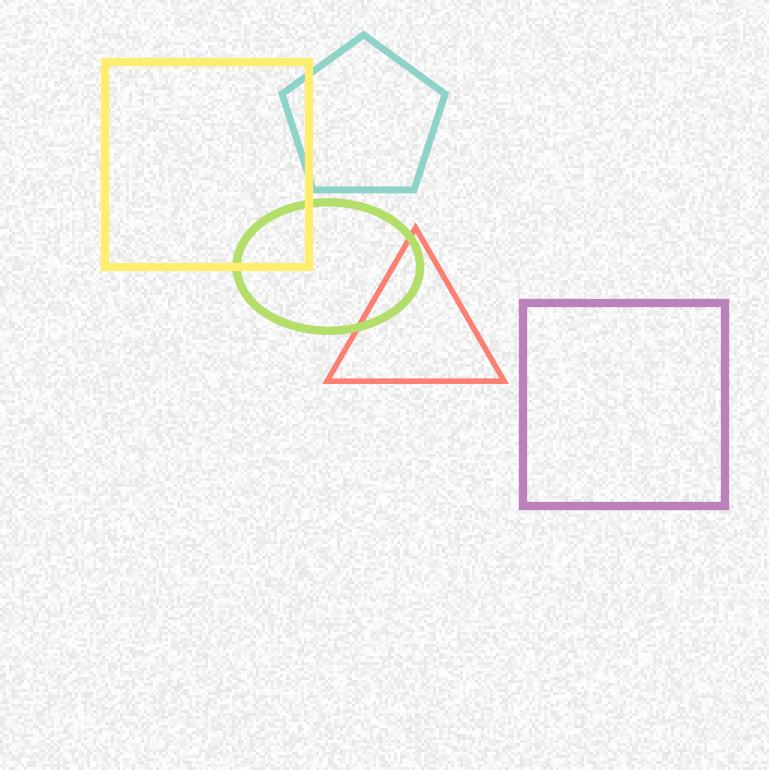[{"shape": "pentagon", "thickness": 2.5, "radius": 0.56, "center": [0.472, 0.844]}, {"shape": "triangle", "thickness": 2, "radius": 0.66, "center": [0.54, 0.571]}, {"shape": "oval", "thickness": 3, "radius": 0.6, "center": [0.426, 0.654]}, {"shape": "square", "thickness": 3, "radius": 0.66, "center": [0.81, 0.475]}, {"shape": "square", "thickness": 3, "radius": 0.66, "center": [0.269, 0.787]}]